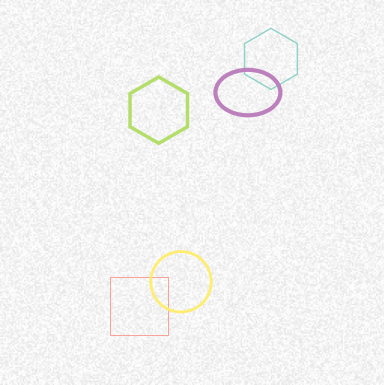[{"shape": "hexagon", "thickness": 1, "radius": 0.4, "center": [0.704, 0.847]}, {"shape": "square", "thickness": 0.5, "radius": 0.37, "center": [0.361, 0.205]}, {"shape": "hexagon", "thickness": 2.5, "radius": 0.43, "center": [0.412, 0.714]}, {"shape": "oval", "thickness": 3, "radius": 0.42, "center": [0.644, 0.76]}, {"shape": "circle", "thickness": 2, "radius": 0.39, "center": [0.47, 0.268]}]